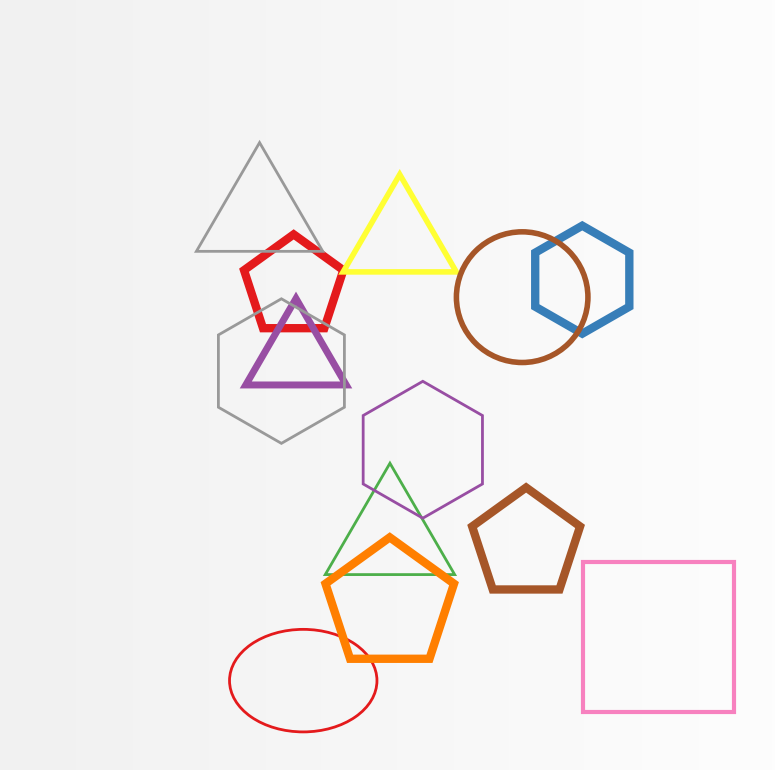[{"shape": "oval", "thickness": 1, "radius": 0.48, "center": [0.391, 0.116]}, {"shape": "pentagon", "thickness": 3, "radius": 0.34, "center": [0.379, 0.628]}, {"shape": "hexagon", "thickness": 3, "radius": 0.35, "center": [0.751, 0.637]}, {"shape": "triangle", "thickness": 1, "radius": 0.48, "center": [0.503, 0.302]}, {"shape": "hexagon", "thickness": 1, "radius": 0.44, "center": [0.546, 0.416]}, {"shape": "triangle", "thickness": 2.5, "radius": 0.37, "center": [0.382, 0.537]}, {"shape": "pentagon", "thickness": 3, "radius": 0.44, "center": [0.503, 0.215]}, {"shape": "triangle", "thickness": 2, "radius": 0.42, "center": [0.516, 0.689]}, {"shape": "pentagon", "thickness": 3, "radius": 0.37, "center": [0.679, 0.294]}, {"shape": "circle", "thickness": 2, "radius": 0.42, "center": [0.674, 0.614]}, {"shape": "square", "thickness": 1.5, "radius": 0.49, "center": [0.85, 0.172]}, {"shape": "hexagon", "thickness": 1, "radius": 0.47, "center": [0.363, 0.518]}, {"shape": "triangle", "thickness": 1, "radius": 0.47, "center": [0.335, 0.721]}]